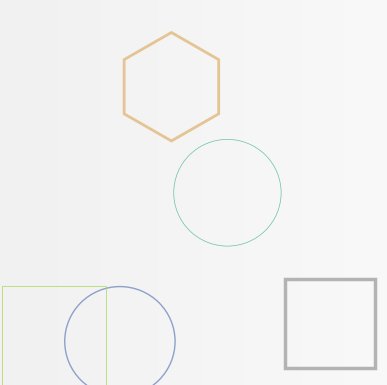[{"shape": "circle", "thickness": 0.5, "radius": 0.69, "center": [0.587, 0.499]}, {"shape": "circle", "thickness": 1, "radius": 0.71, "center": [0.309, 0.113]}, {"shape": "square", "thickness": 0.5, "radius": 0.67, "center": [0.14, 0.122]}, {"shape": "hexagon", "thickness": 2, "radius": 0.7, "center": [0.442, 0.775]}, {"shape": "square", "thickness": 2.5, "radius": 0.58, "center": [0.852, 0.16]}]